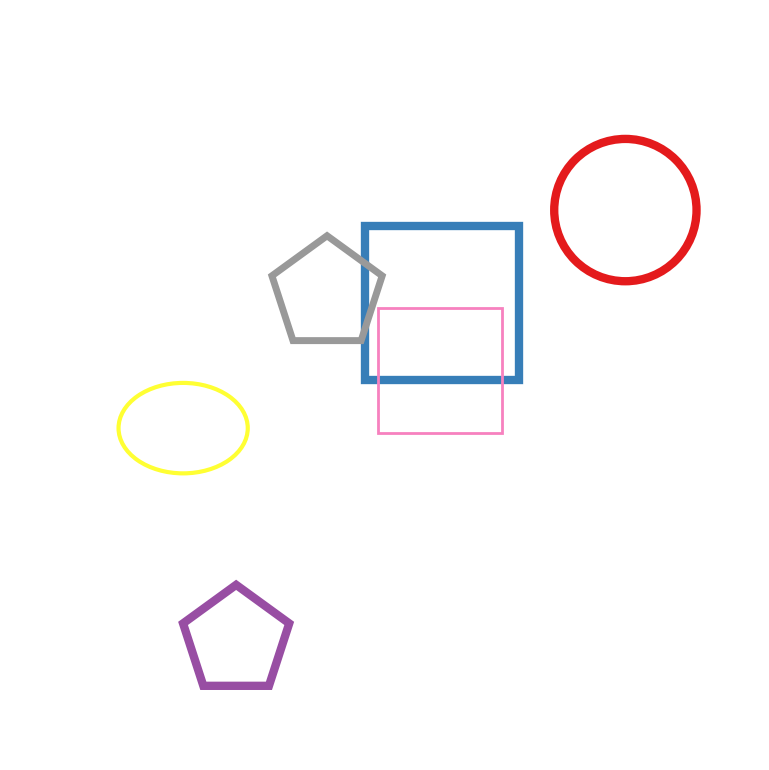[{"shape": "circle", "thickness": 3, "radius": 0.46, "center": [0.812, 0.727]}, {"shape": "square", "thickness": 3, "radius": 0.5, "center": [0.574, 0.607]}, {"shape": "pentagon", "thickness": 3, "radius": 0.36, "center": [0.307, 0.168]}, {"shape": "oval", "thickness": 1.5, "radius": 0.42, "center": [0.238, 0.444]}, {"shape": "square", "thickness": 1, "radius": 0.41, "center": [0.571, 0.519]}, {"shape": "pentagon", "thickness": 2.5, "radius": 0.38, "center": [0.425, 0.619]}]